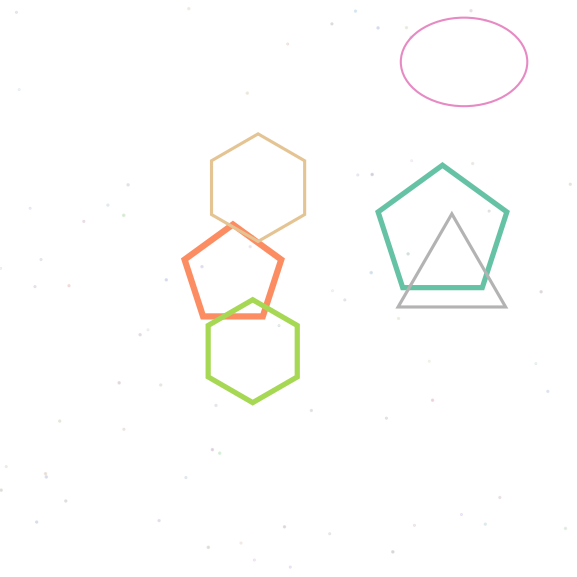[{"shape": "pentagon", "thickness": 2.5, "radius": 0.59, "center": [0.766, 0.596]}, {"shape": "pentagon", "thickness": 3, "radius": 0.44, "center": [0.403, 0.522]}, {"shape": "oval", "thickness": 1, "radius": 0.55, "center": [0.804, 0.892]}, {"shape": "hexagon", "thickness": 2.5, "radius": 0.45, "center": [0.438, 0.391]}, {"shape": "hexagon", "thickness": 1.5, "radius": 0.47, "center": [0.447, 0.674]}, {"shape": "triangle", "thickness": 1.5, "radius": 0.54, "center": [0.782, 0.521]}]